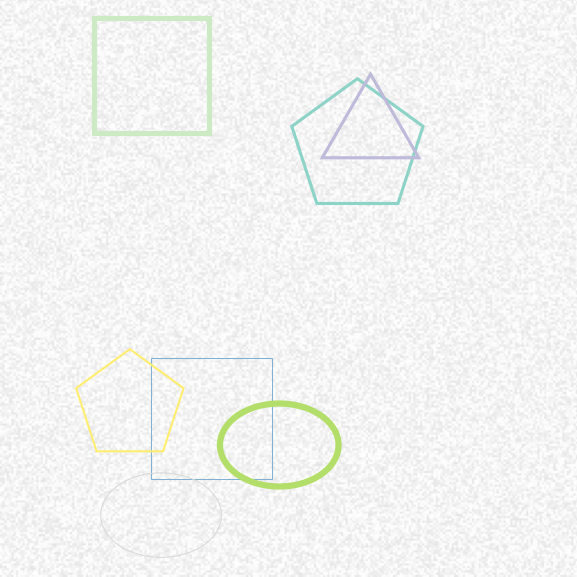[{"shape": "pentagon", "thickness": 1.5, "radius": 0.6, "center": [0.619, 0.743]}, {"shape": "triangle", "thickness": 1.5, "radius": 0.48, "center": [0.642, 0.774]}, {"shape": "square", "thickness": 0.5, "radius": 0.53, "center": [0.366, 0.274]}, {"shape": "oval", "thickness": 3, "radius": 0.51, "center": [0.484, 0.229]}, {"shape": "oval", "thickness": 0.5, "radius": 0.52, "center": [0.279, 0.107]}, {"shape": "square", "thickness": 2.5, "radius": 0.5, "center": [0.262, 0.868]}, {"shape": "pentagon", "thickness": 1, "radius": 0.49, "center": [0.225, 0.297]}]